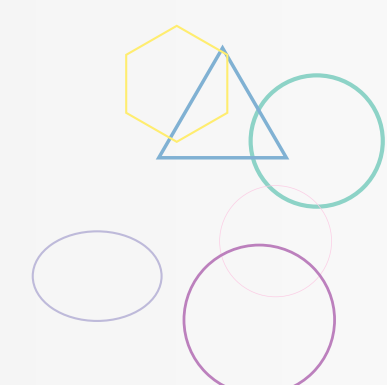[{"shape": "circle", "thickness": 3, "radius": 0.85, "center": [0.817, 0.634]}, {"shape": "oval", "thickness": 1.5, "radius": 0.83, "center": [0.251, 0.283]}, {"shape": "triangle", "thickness": 2.5, "radius": 0.95, "center": [0.574, 0.685]}, {"shape": "circle", "thickness": 0.5, "radius": 0.72, "center": [0.711, 0.373]}, {"shape": "circle", "thickness": 2, "radius": 0.97, "center": [0.669, 0.169]}, {"shape": "hexagon", "thickness": 1.5, "radius": 0.75, "center": [0.456, 0.782]}]